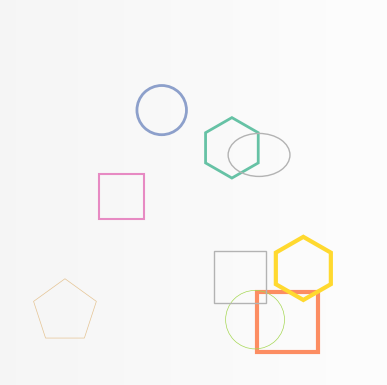[{"shape": "hexagon", "thickness": 2, "radius": 0.39, "center": [0.598, 0.616]}, {"shape": "square", "thickness": 3, "radius": 0.39, "center": [0.743, 0.163]}, {"shape": "circle", "thickness": 2, "radius": 0.32, "center": [0.417, 0.714]}, {"shape": "square", "thickness": 1.5, "radius": 0.29, "center": [0.314, 0.489]}, {"shape": "circle", "thickness": 0.5, "radius": 0.38, "center": [0.658, 0.17]}, {"shape": "hexagon", "thickness": 3, "radius": 0.41, "center": [0.783, 0.303]}, {"shape": "pentagon", "thickness": 0.5, "radius": 0.43, "center": [0.168, 0.191]}, {"shape": "oval", "thickness": 1, "radius": 0.4, "center": [0.669, 0.598]}, {"shape": "square", "thickness": 1, "radius": 0.34, "center": [0.621, 0.281]}]